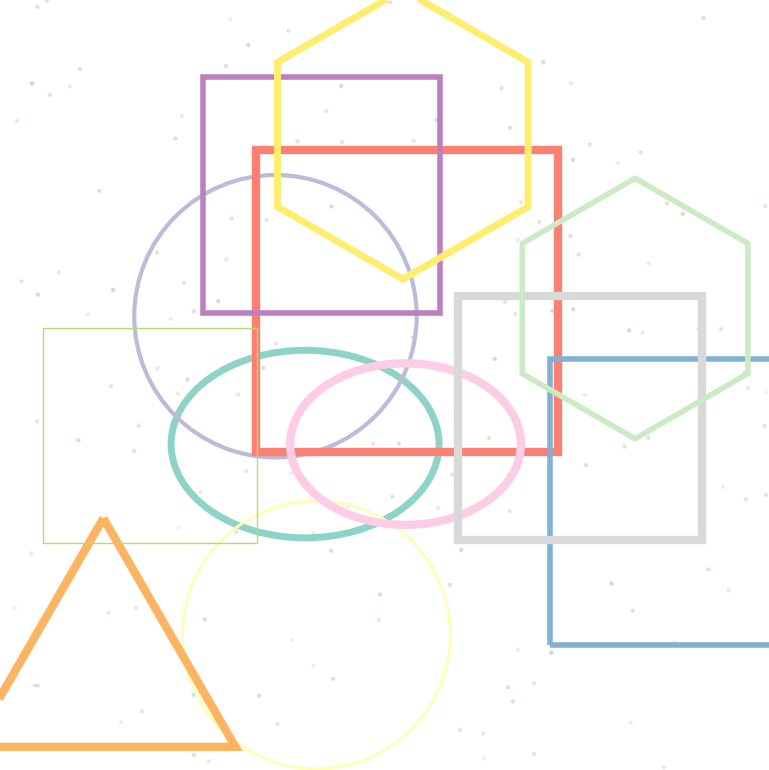[{"shape": "oval", "thickness": 2.5, "radius": 0.87, "center": [0.396, 0.423]}, {"shape": "circle", "thickness": 1, "radius": 0.87, "center": [0.411, 0.175]}, {"shape": "circle", "thickness": 1.5, "radius": 0.92, "center": [0.358, 0.589]}, {"shape": "square", "thickness": 3, "radius": 0.98, "center": [0.529, 0.609]}, {"shape": "square", "thickness": 2, "radius": 0.93, "center": [0.899, 0.348]}, {"shape": "triangle", "thickness": 3, "radius": 0.99, "center": [0.134, 0.129]}, {"shape": "square", "thickness": 0.5, "radius": 0.7, "center": [0.195, 0.435]}, {"shape": "oval", "thickness": 3, "radius": 0.75, "center": [0.527, 0.423]}, {"shape": "square", "thickness": 3, "radius": 0.79, "center": [0.753, 0.457]}, {"shape": "square", "thickness": 2, "radius": 0.77, "center": [0.418, 0.746]}, {"shape": "hexagon", "thickness": 2, "radius": 0.85, "center": [0.825, 0.599]}, {"shape": "hexagon", "thickness": 2.5, "radius": 0.94, "center": [0.523, 0.825]}]